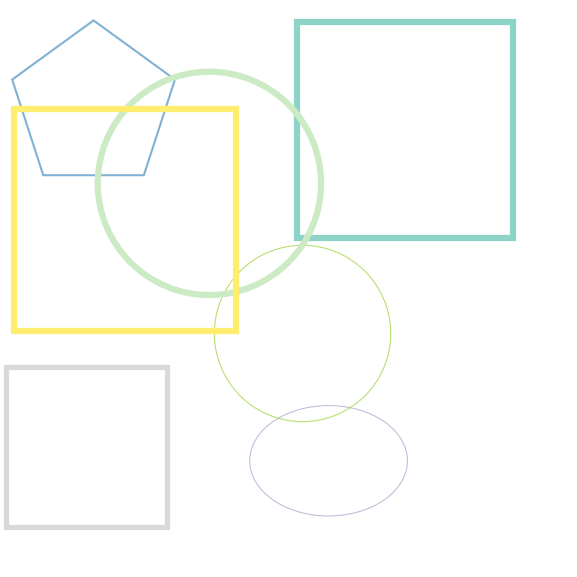[{"shape": "square", "thickness": 3, "radius": 0.94, "center": [0.701, 0.774]}, {"shape": "oval", "thickness": 0.5, "radius": 0.68, "center": [0.569, 0.201]}, {"shape": "pentagon", "thickness": 1, "radius": 0.74, "center": [0.162, 0.816]}, {"shape": "circle", "thickness": 0.5, "radius": 0.76, "center": [0.524, 0.422]}, {"shape": "square", "thickness": 2.5, "radius": 0.7, "center": [0.15, 0.225]}, {"shape": "circle", "thickness": 3, "radius": 0.97, "center": [0.363, 0.682]}, {"shape": "square", "thickness": 3, "radius": 0.96, "center": [0.216, 0.618]}]